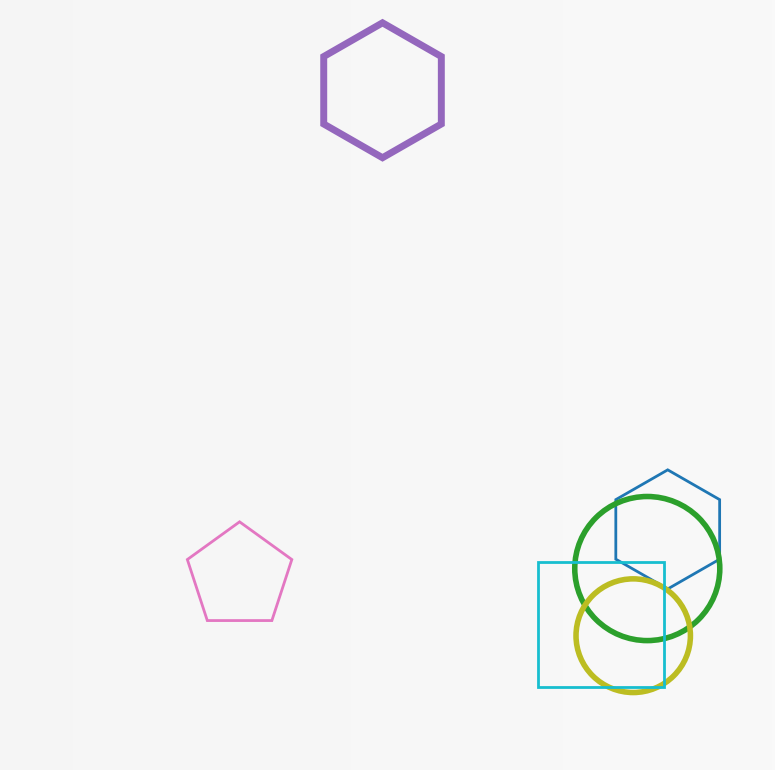[{"shape": "hexagon", "thickness": 1, "radius": 0.39, "center": [0.862, 0.312]}, {"shape": "circle", "thickness": 2, "radius": 0.47, "center": [0.835, 0.262]}, {"shape": "hexagon", "thickness": 2.5, "radius": 0.44, "center": [0.494, 0.883]}, {"shape": "pentagon", "thickness": 1, "radius": 0.35, "center": [0.309, 0.251]}, {"shape": "circle", "thickness": 2, "radius": 0.37, "center": [0.817, 0.174]}, {"shape": "square", "thickness": 1, "radius": 0.4, "center": [0.775, 0.189]}]